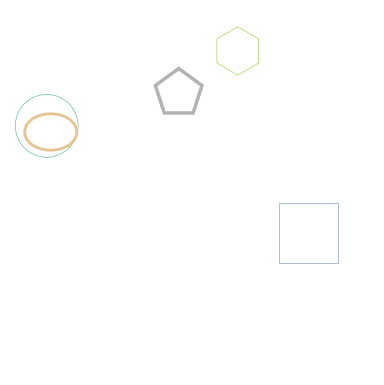[{"shape": "circle", "thickness": 0.5, "radius": 0.41, "center": [0.121, 0.673]}, {"shape": "square", "thickness": 0.5, "radius": 0.39, "center": [0.801, 0.394]}, {"shape": "hexagon", "thickness": 0.5, "radius": 0.31, "center": [0.618, 0.868]}, {"shape": "oval", "thickness": 2, "radius": 0.34, "center": [0.132, 0.657]}, {"shape": "pentagon", "thickness": 2.5, "radius": 0.32, "center": [0.464, 0.758]}]